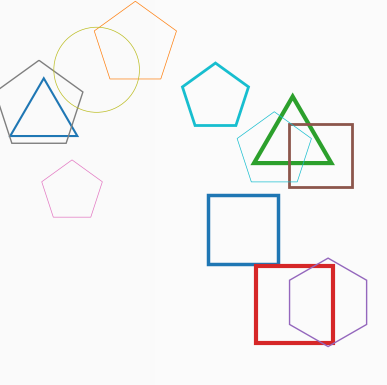[{"shape": "triangle", "thickness": 1.5, "radius": 0.5, "center": [0.113, 0.697]}, {"shape": "square", "thickness": 2.5, "radius": 0.45, "center": [0.627, 0.404]}, {"shape": "pentagon", "thickness": 0.5, "radius": 0.56, "center": [0.349, 0.885]}, {"shape": "triangle", "thickness": 3, "radius": 0.58, "center": [0.755, 0.634]}, {"shape": "square", "thickness": 3, "radius": 0.5, "center": [0.759, 0.208]}, {"shape": "hexagon", "thickness": 1, "radius": 0.57, "center": [0.847, 0.215]}, {"shape": "square", "thickness": 2, "radius": 0.41, "center": [0.827, 0.596]}, {"shape": "pentagon", "thickness": 0.5, "radius": 0.41, "center": [0.186, 0.502]}, {"shape": "pentagon", "thickness": 1, "radius": 0.6, "center": [0.101, 0.724]}, {"shape": "circle", "thickness": 0.5, "radius": 0.55, "center": [0.249, 0.819]}, {"shape": "pentagon", "thickness": 2, "radius": 0.45, "center": [0.556, 0.747]}, {"shape": "pentagon", "thickness": 0.5, "radius": 0.5, "center": [0.708, 0.609]}]